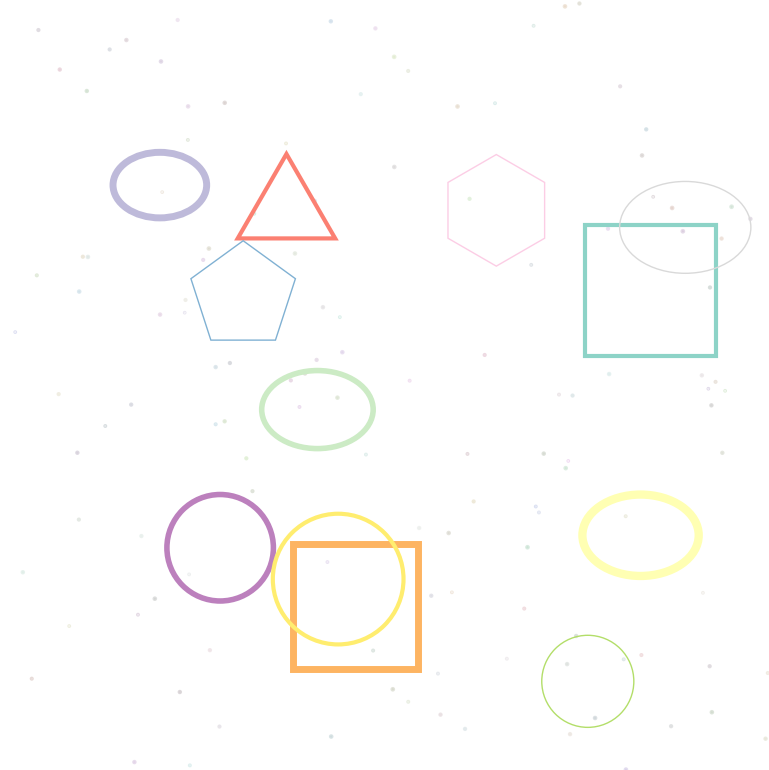[{"shape": "square", "thickness": 1.5, "radius": 0.42, "center": [0.845, 0.622]}, {"shape": "oval", "thickness": 3, "radius": 0.38, "center": [0.832, 0.305]}, {"shape": "oval", "thickness": 2.5, "radius": 0.3, "center": [0.208, 0.76]}, {"shape": "triangle", "thickness": 1.5, "radius": 0.37, "center": [0.372, 0.727]}, {"shape": "pentagon", "thickness": 0.5, "radius": 0.36, "center": [0.316, 0.616]}, {"shape": "square", "thickness": 2.5, "radius": 0.41, "center": [0.461, 0.212]}, {"shape": "circle", "thickness": 0.5, "radius": 0.3, "center": [0.763, 0.115]}, {"shape": "hexagon", "thickness": 0.5, "radius": 0.36, "center": [0.645, 0.727]}, {"shape": "oval", "thickness": 0.5, "radius": 0.43, "center": [0.89, 0.705]}, {"shape": "circle", "thickness": 2, "radius": 0.35, "center": [0.286, 0.289]}, {"shape": "oval", "thickness": 2, "radius": 0.36, "center": [0.412, 0.468]}, {"shape": "circle", "thickness": 1.5, "radius": 0.42, "center": [0.439, 0.248]}]